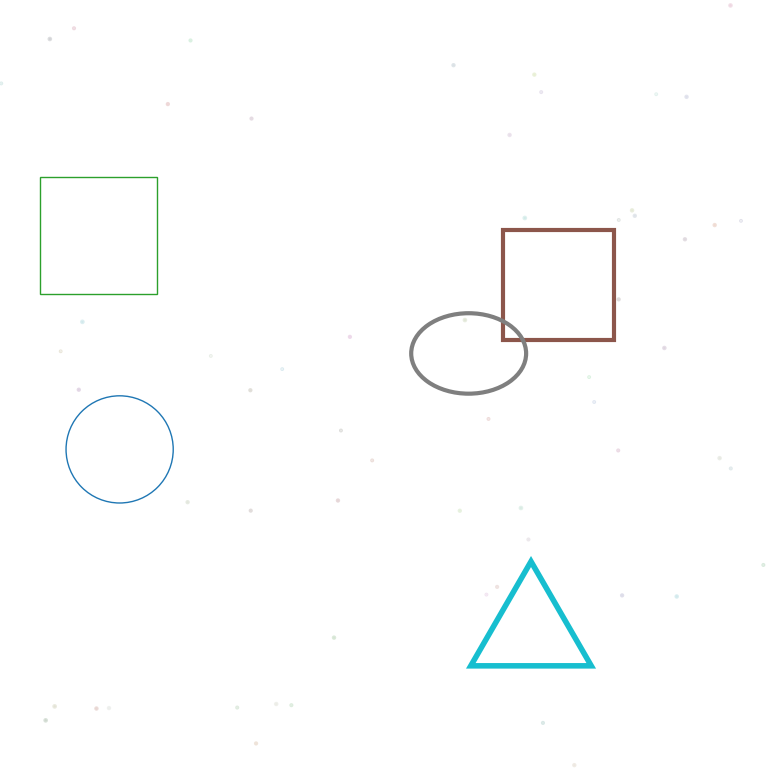[{"shape": "circle", "thickness": 0.5, "radius": 0.35, "center": [0.155, 0.416]}, {"shape": "square", "thickness": 0.5, "radius": 0.38, "center": [0.128, 0.695]}, {"shape": "square", "thickness": 1.5, "radius": 0.36, "center": [0.725, 0.63]}, {"shape": "oval", "thickness": 1.5, "radius": 0.37, "center": [0.609, 0.541]}, {"shape": "triangle", "thickness": 2, "radius": 0.45, "center": [0.69, 0.18]}]